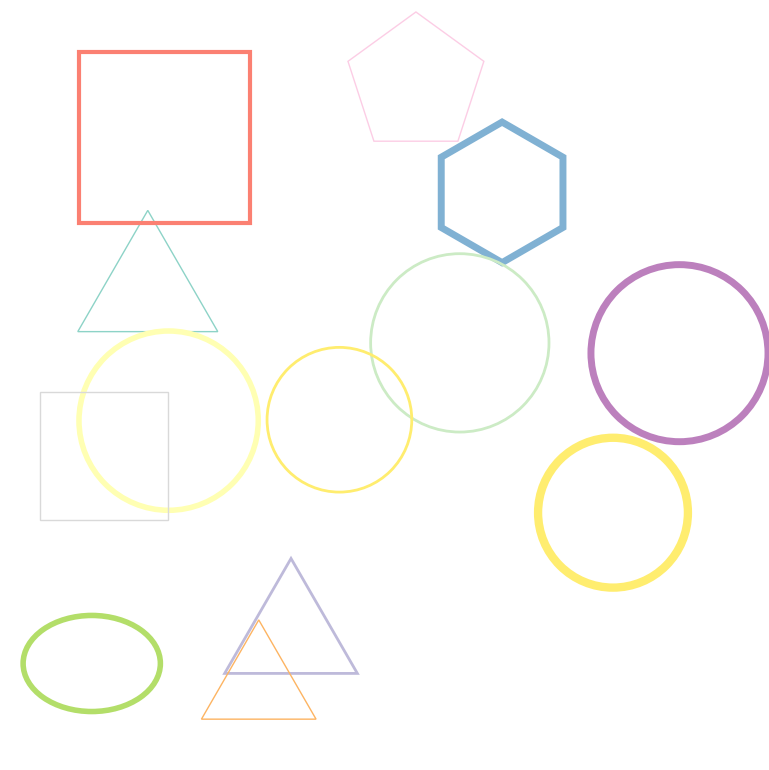[{"shape": "triangle", "thickness": 0.5, "radius": 0.52, "center": [0.192, 0.622]}, {"shape": "circle", "thickness": 2, "radius": 0.58, "center": [0.219, 0.454]}, {"shape": "triangle", "thickness": 1, "radius": 0.5, "center": [0.378, 0.175]}, {"shape": "square", "thickness": 1.5, "radius": 0.56, "center": [0.213, 0.821]}, {"shape": "hexagon", "thickness": 2.5, "radius": 0.46, "center": [0.652, 0.75]}, {"shape": "triangle", "thickness": 0.5, "radius": 0.43, "center": [0.336, 0.109]}, {"shape": "oval", "thickness": 2, "radius": 0.45, "center": [0.119, 0.138]}, {"shape": "pentagon", "thickness": 0.5, "radius": 0.46, "center": [0.54, 0.892]}, {"shape": "square", "thickness": 0.5, "radius": 0.41, "center": [0.135, 0.407]}, {"shape": "circle", "thickness": 2.5, "radius": 0.57, "center": [0.882, 0.541]}, {"shape": "circle", "thickness": 1, "radius": 0.58, "center": [0.597, 0.555]}, {"shape": "circle", "thickness": 1, "radius": 0.47, "center": [0.441, 0.455]}, {"shape": "circle", "thickness": 3, "radius": 0.49, "center": [0.796, 0.334]}]